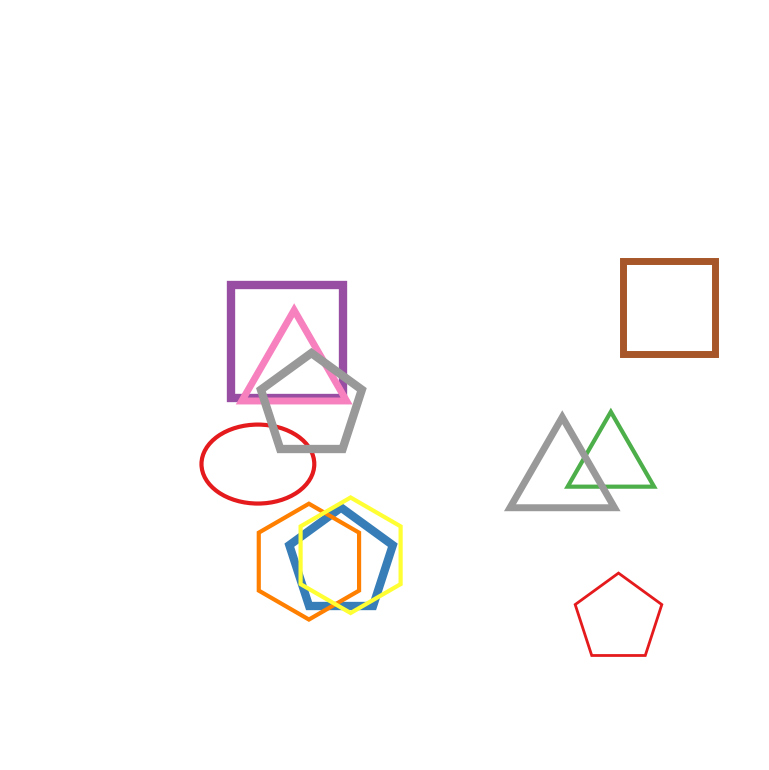[{"shape": "oval", "thickness": 1.5, "radius": 0.37, "center": [0.335, 0.397]}, {"shape": "pentagon", "thickness": 1, "radius": 0.3, "center": [0.803, 0.197]}, {"shape": "pentagon", "thickness": 3, "radius": 0.35, "center": [0.443, 0.27]}, {"shape": "triangle", "thickness": 1.5, "radius": 0.32, "center": [0.793, 0.4]}, {"shape": "square", "thickness": 3, "radius": 0.37, "center": [0.373, 0.557]}, {"shape": "hexagon", "thickness": 1.5, "radius": 0.38, "center": [0.401, 0.271]}, {"shape": "hexagon", "thickness": 1.5, "radius": 0.37, "center": [0.455, 0.279]}, {"shape": "square", "thickness": 2.5, "radius": 0.3, "center": [0.869, 0.601]}, {"shape": "triangle", "thickness": 2.5, "radius": 0.39, "center": [0.382, 0.519]}, {"shape": "pentagon", "thickness": 3, "radius": 0.34, "center": [0.404, 0.473]}, {"shape": "triangle", "thickness": 2.5, "radius": 0.39, "center": [0.73, 0.38]}]